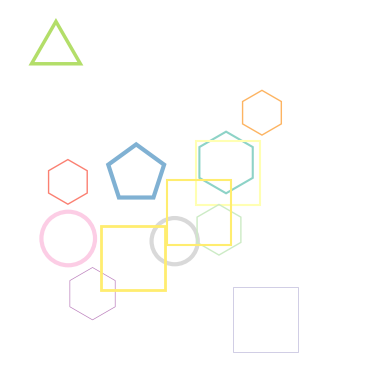[{"shape": "hexagon", "thickness": 1.5, "radius": 0.4, "center": [0.587, 0.578]}, {"shape": "square", "thickness": 1.5, "radius": 0.41, "center": [0.592, 0.551]}, {"shape": "square", "thickness": 0.5, "radius": 0.42, "center": [0.689, 0.17]}, {"shape": "hexagon", "thickness": 1, "radius": 0.29, "center": [0.176, 0.528]}, {"shape": "pentagon", "thickness": 3, "radius": 0.38, "center": [0.354, 0.549]}, {"shape": "hexagon", "thickness": 1, "radius": 0.29, "center": [0.68, 0.707]}, {"shape": "triangle", "thickness": 2.5, "radius": 0.37, "center": [0.145, 0.871]}, {"shape": "circle", "thickness": 3, "radius": 0.35, "center": [0.177, 0.381]}, {"shape": "circle", "thickness": 3, "radius": 0.3, "center": [0.454, 0.374]}, {"shape": "hexagon", "thickness": 0.5, "radius": 0.34, "center": [0.24, 0.237]}, {"shape": "hexagon", "thickness": 1, "radius": 0.33, "center": [0.569, 0.403]}, {"shape": "square", "thickness": 1.5, "radius": 0.42, "center": [0.517, 0.448]}, {"shape": "square", "thickness": 2, "radius": 0.42, "center": [0.345, 0.331]}]